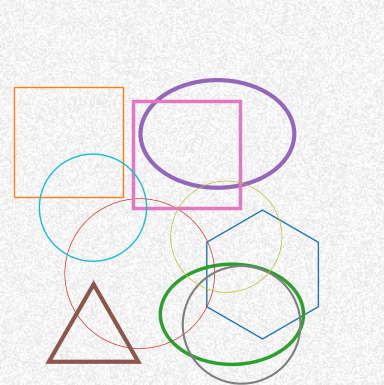[{"shape": "hexagon", "thickness": 1, "radius": 0.84, "center": [0.682, 0.287]}, {"shape": "square", "thickness": 1, "radius": 0.71, "center": [0.178, 0.631]}, {"shape": "oval", "thickness": 2.5, "radius": 0.93, "center": [0.602, 0.184]}, {"shape": "circle", "thickness": 0.5, "radius": 0.97, "center": [0.363, 0.289]}, {"shape": "oval", "thickness": 3, "radius": 1.0, "center": [0.565, 0.652]}, {"shape": "triangle", "thickness": 3, "radius": 0.67, "center": [0.243, 0.127]}, {"shape": "square", "thickness": 2.5, "radius": 0.7, "center": [0.485, 0.599]}, {"shape": "circle", "thickness": 1.5, "radius": 0.76, "center": [0.628, 0.156]}, {"shape": "circle", "thickness": 0.5, "radius": 0.72, "center": [0.588, 0.385]}, {"shape": "circle", "thickness": 1, "radius": 0.7, "center": [0.241, 0.461]}]